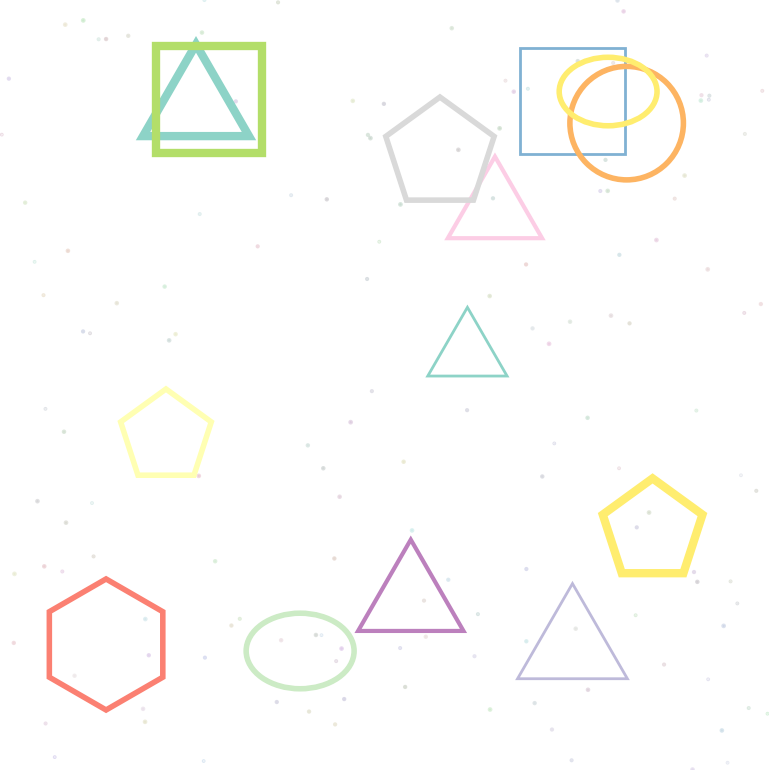[{"shape": "triangle", "thickness": 1, "radius": 0.3, "center": [0.607, 0.541]}, {"shape": "triangle", "thickness": 3, "radius": 0.4, "center": [0.255, 0.863]}, {"shape": "pentagon", "thickness": 2, "radius": 0.31, "center": [0.216, 0.433]}, {"shape": "triangle", "thickness": 1, "radius": 0.41, "center": [0.743, 0.16]}, {"shape": "hexagon", "thickness": 2, "radius": 0.43, "center": [0.138, 0.163]}, {"shape": "square", "thickness": 1, "radius": 0.34, "center": [0.743, 0.869]}, {"shape": "circle", "thickness": 2, "radius": 0.37, "center": [0.814, 0.84]}, {"shape": "square", "thickness": 3, "radius": 0.35, "center": [0.271, 0.871]}, {"shape": "triangle", "thickness": 1.5, "radius": 0.35, "center": [0.643, 0.726]}, {"shape": "pentagon", "thickness": 2, "radius": 0.37, "center": [0.571, 0.8]}, {"shape": "triangle", "thickness": 1.5, "radius": 0.4, "center": [0.533, 0.22]}, {"shape": "oval", "thickness": 2, "radius": 0.35, "center": [0.39, 0.155]}, {"shape": "oval", "thickness": 2, "radius": 0.32, "center": [0.79, 0.881]}, {"shape": "pentagon", "thickness": 3, "radius": 0.34, "center": [0.848, 0.311]}]